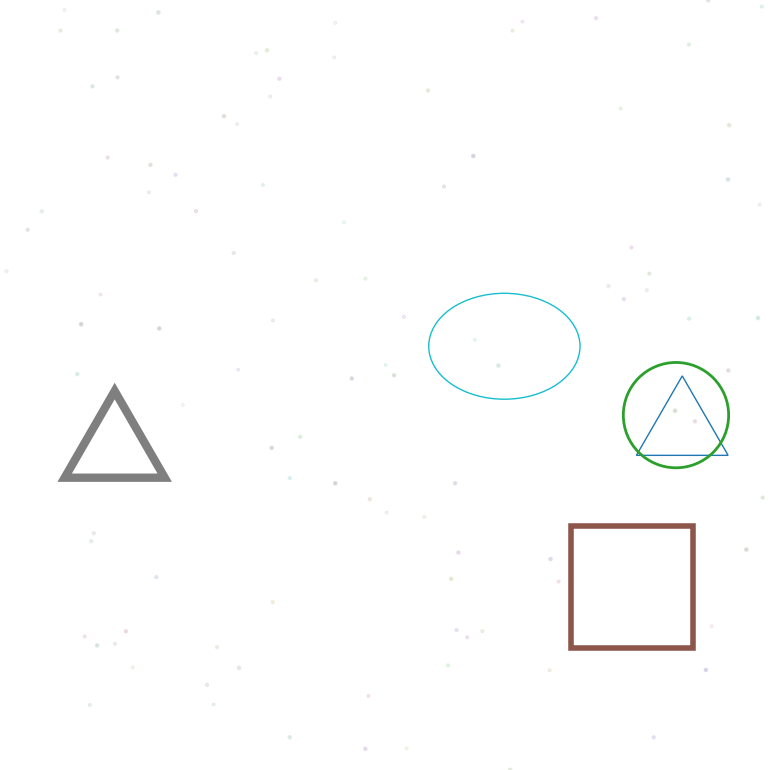[{"shape": "triangle", "thickness": 0.5, "radius": 0.34, "center": [0.886, 0.443]}, {"shape": "circle", "thickness": 1, "radius": 0.34, "center": [0.878, 0.461]}, {"shape": "square", "thickness": 2, "radius": 0.4, "center": [0.821, 0.237]}, {"shape": "triangle", "thickness": 3, "radius": 0.38, "center": [0.149, 0.417]}, {"shape": "oval", "thickness": 0.5, "radius": 0.49, "center": [0.655, 0.55]}]